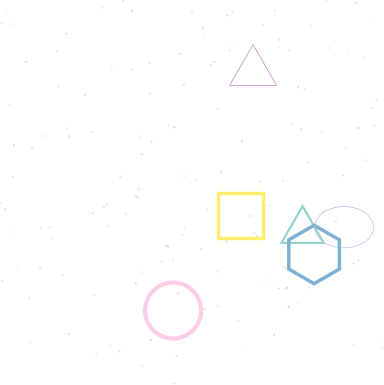[{"shape": "triangle", "thickness": 1.5, "radius": 0.32, "center": [0.786, 0.401]}, {"shape": "oval", "thickness": 0.5, "radius": 0.38, "center": [0.894, 0.41]}, {"shape": "hexagon", "thickness": 2.5, "radius": 0.38, "center": [0.816, 0.339]}, {"shape": "circle", "thickness": 3, "radius": 0.36, "center": [0.45, 0.194]}, {"shape": "triangle", "thickness": 0.5, "radius": 0.35, "center": [0.657, 0.813]}, {"shape": "square", "thickness": 2.5, "radius": 0.29, "center": [0.625, 0.441]}]